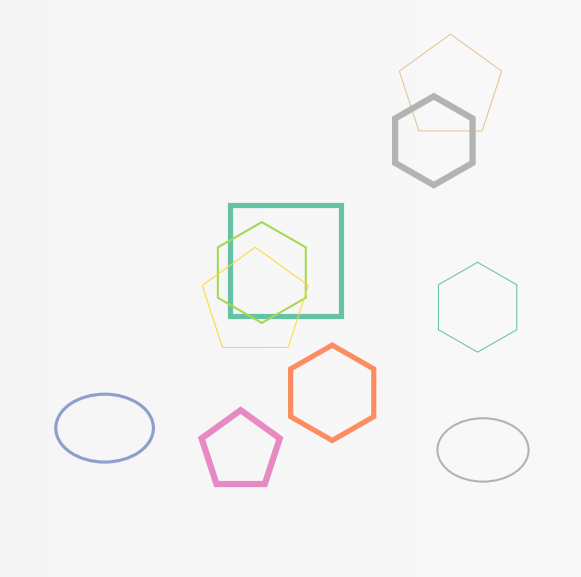[{"shape": "square", "thickness": 2.5, "radius": 0.48, "center": [0.492, 0.548]}, {"shape": "hexagon", "thickness": 0.5, "radius": 0.39, "center": [0.822, 0.467]}, {"shape": "hexagon", "thickness": 2.5, "radius": 0.41, "center": [0.572, 0.319]}, {"shape": "oval", "thickness": 1.5, "radius": 0.42, "center": [0.18, 0.258]}, {"shape": "pentagon", "thickness": 3, "radius": 0.35, "center": [0.414, 0.218]}, {"shape": "hexagon", "thickness": 1, "radius": 0.44, "center": [0.45, 0.527]}, {"shape": "pentagon", "thickness": 0.5, "radius": 0.48, "center": [0.439, 0.475]}, {"shape": "pentagon", "thickness": 0.5, "radius": 0.46, "center": [0.775, 0.847]}, {"shape": "oval", "thickness": 1, "radius": 0.39, "center": [0.831, 0.22]}, {"shape": "hexagon", "thickness": 3, "radius": 0.38, "center": [0.746, 0.755]}]